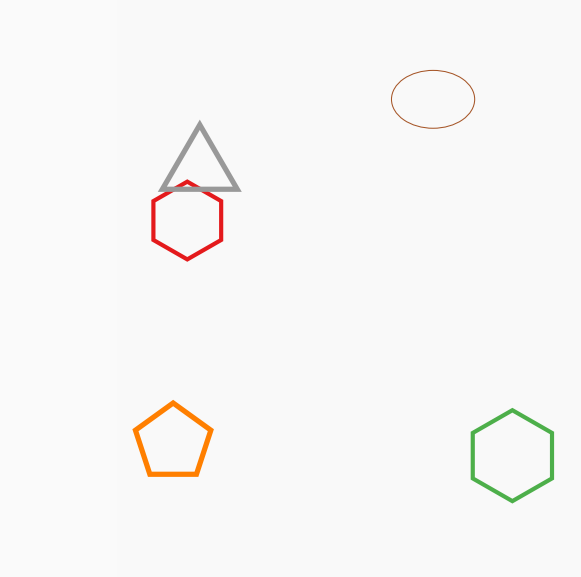[{"shape": "hexagon", "thickness": 2, "radius": 0.34, "center": [0.322, 0.617]}, {"shape": "hexagon", "thickness": 2, "radius": 0.39, "center": [0.882, 0.21]}, {"shape": "pentagon", "thickness": 2.5, "radius": 0.34, "center": [0.298, 0.233]}, {"shape": "oval", "thickness": 0.5, "radius": 0.36, "center": [0.745, 0.827]}, {"shape": "triangle", "thickness": 2.5, "radius": 0.37, "center": [0.344, 0.709]}]